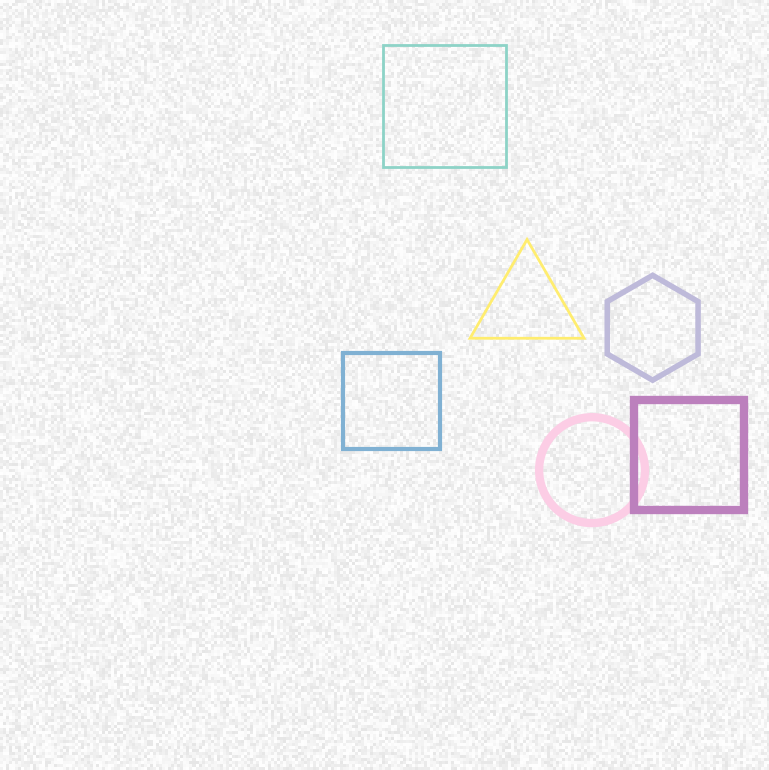[{"shape": "square", "thickness": 1, "radius": 0.4, "center": [0.577, 0.862]}, {"shape": "hexagon", "thickness": 2, "radius": 0.34, "center": [0.848, 0.574]}, {"shape": "square", "thickness": 1.5, "radius": 0.31, "center": [0.509, 0.479]}, {"shape": "circle", "thickness": 3, "radius": 0.34, "center": [0.769, 0.389]}, {"shape": "square", "thickness": 3, "radius": 0.36, "center": [0.895, 0.409]}, {"shape": "triangle", "thickness": 1, "radius": 0.43, "center": [0.684, 0.603]}]